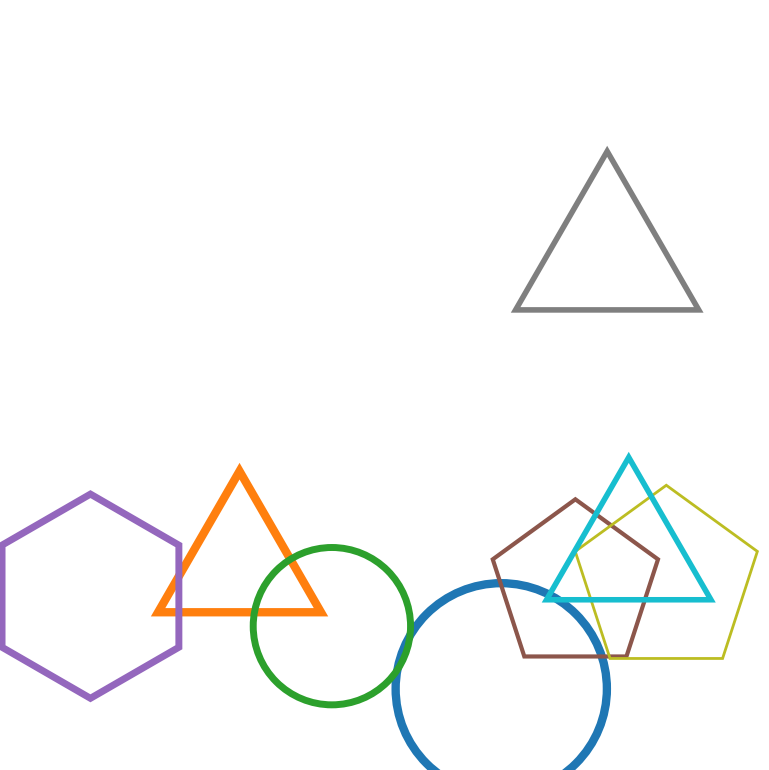[{"shape": "circle", "thickness": 3, "radius": 0.69, "center": [0.651, 0.105]}, {"shape": "triangle", "thickness": 3, "radius": 0.61, "center": [0.311, 0.266]}, {"shape": "circle", "thickness": 2.5, "radius": 0.51, "center": [0.431, 0.187]}, {"shape": "hexagon", "thickness": 2.5, "radius": 0.66, "center": [0.117, 0.226]}, {"shape": "pentagon", "thickness": 1.5, "radius": 0.56, "center": [0.747, 0.239]}, {"shape": "triangle", "thickness": 2, "radius": 0.69, "center": [0.789, 0.666]}, {"shape": "pentagon", "thickness": 1, "radius": 0.62, "center": [0.865, 0.245]}, {"shape": "triangle", "thickness": 2, "radius": 0.62, "center": [0.817, 0.283]}]